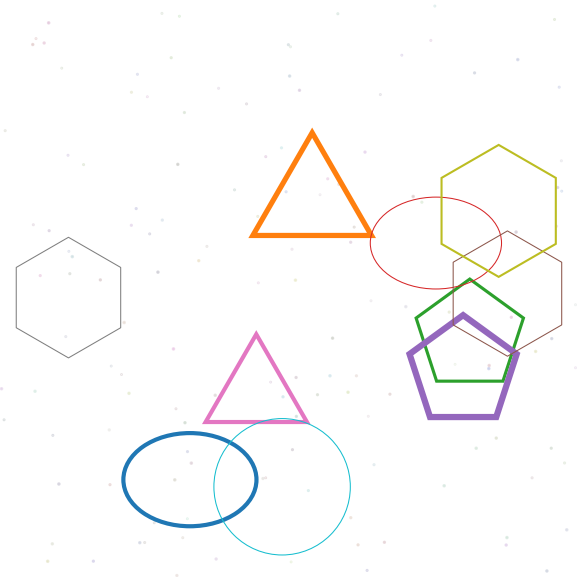[{"shape": "oval", "thickness": 2, "radius": 0.58, "center": [0.329, 0.169]}, {"shape": "triangle", "thickness": 2.5, "radius": 0.59, "center": [0.541, 0.651]}, {"shape": "pentagon", "thickness": 1.5, "radius": 0.49, "center": [0.813, 0.418]}, {"shape": "oval", "thickness": 0.5, "radius": 0.57, "center": [0.755, 0.578]}, {"shape": "pentagon", "thickness": 3, "radius": 0.49, "center": [0.802, 0.356]}, {"shape": "hexagon", "thickness": 0.5, "radius": 0.54, "center": [0.879, 0.491]}, {"shape": "triangle", "thickness": 2, "radius": 0.51, "center": [0.444, 0.319]}, {"shape": "hexagon", "thickness": 0.5, "radius": 0.52, "center": [0.119, 0.484]}, {"shape": "hexagon", "thickness": 1, "radius": 0.57, "center": [0.864, 0.634]}, {"shape": "circle", "thickness": 0.5, "radius": 0.59, "center": [0.489, 0.156]}]